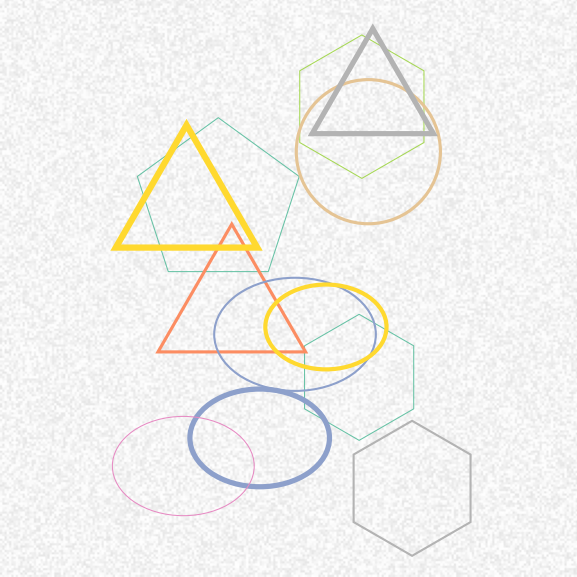[{"shape": "hexagon", "thickness": 0.5, "radius": 0.55, "center": [0.622, 0.346]}, {"shape": "pentagon", "thickness": 0.5, "radius": 0.74, "center": [0.378, 0.648]}, {"shape": "triangle", "thickness": 1.5, "radius": 0.74, "center": [0.401, 0.464]}, {"shape": "oval", "thickness": 2.5, "radius": 0.6, "center": [0.45, 0.241]}, {"shape": "oval", "thickness": 1, "radius": 0.7, "center": [0.511, 0.42]}, {"shape": "oval", "thickness": 0.5, "radius": 0.61, "center": [0.317, 0.192]}, {"shape": "hexagon", "thickness": 0.5, "radius": 0.62, "center": [0.627, 0.814]}, {"shape": "oval", "thickness": 2, "radius": 0.52, "center": [0.564, 0.433]}, {"shape": "triangle", "thickness": 3, "radius": 0.71, "center": [0.323, 0.641]}, {"shape": "circle", "thickness": 1.5, "radius": 0.62, "center": [0.638, 0.736]}, {"shape": "triangle", "thickness": 2.5, "radius": 0.61, "center": [0.646, 0.828]}, {"shape": "hexagon", "thickness": 1, "radius": 0.58, "center": [0.714, 0.154]}]